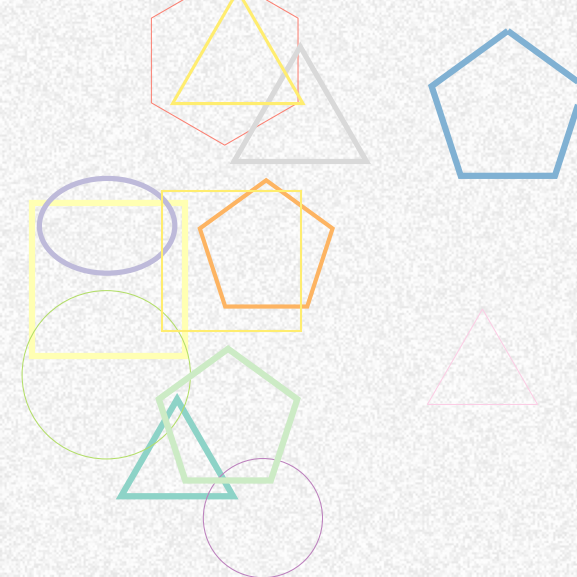[{"shape": "triangle", "thickness": 3, "radius": 0.56, "center": [0.307, 0.196]}, {"shape": "square", "thickness": 3, "radius": 0.66, "center": [0.188, 0.515]}, {"shape": "oval", "thickness": 2.5, "radius": 0.59, "center": [0.185, 0.608]}, {"shape": "hexagon", "thickness": 0.5, "radius": 0.73, "center": [0.389, 0.894]}, {"shape": "pentagon", "thickness": 3, "radius": 0.69, "center": [0.879, 0.807]}, {"shape": "pentagon", "thickness": 2, "radius": 0.6, "center": [0.461, 0.566]}, {"shape": "circle", "thickness": 0.5, "radius": 0.73, "center": [0.184, 0.35]}, {"shape": "triangle", "thickness": 0.5, "radius": 0.55, "center": [0.835, 0.354]}, {"shape": "triangle", "thickness": 2.5, "radius": 0.66, "center": [0.52, 0.786]}, {"shape": "circle", "thickness": 0.5, "radius": 0.52, "center": [0.455, 0.102]}, {"shape": "pentagon", "thickness": 3, "radius": 0.63, "center": [0.395, 0.269]}, {"shape": "triangle", "thickness": 1.5, "radius": 0.65, "center": [0.412, 0.885]}, {"shape": "square", "thickness": 1, "radius": 0.6, "center": [0.401, 0.547]}]